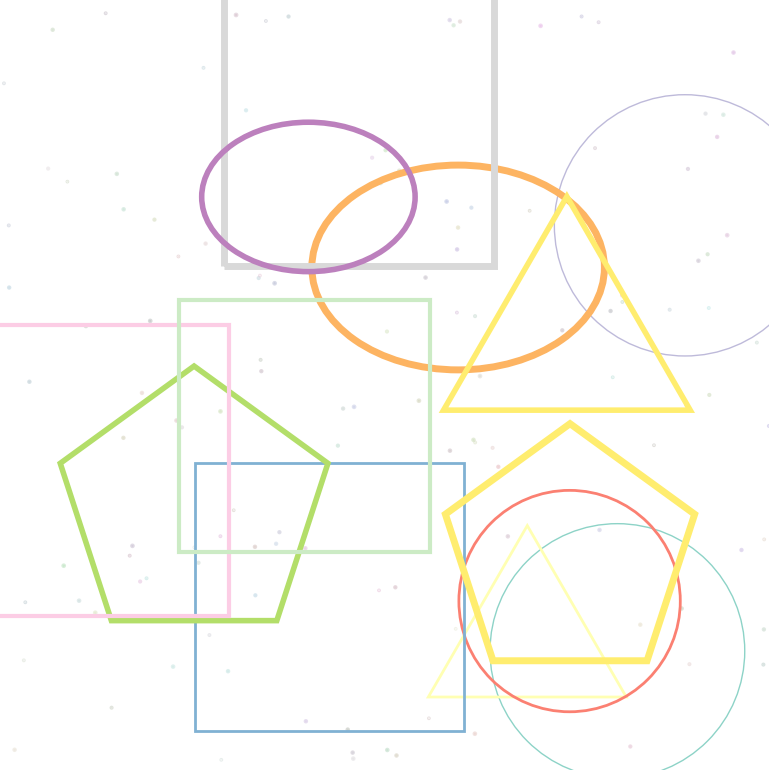[{"shape": "circle", "thickness": 0.5, "radius": 0.83, "center": [0.802, 0.154]}, {"shape": "triangle", "thickness": 1, "radius": 0.74, "center": [0.685, 0.169]}, {"shape": "circle", "thickness": 0.5, "radius": 0.85, "center": [0.89, 0.707]}, {"shape": "circle", "thickness": 1, "radius": 0.72, "center": [0.74, 0.219]}, {"shape": "square", "thickness": 1, "radius": 0.87, "center": [0.428, 0.225]}, {"shape": "oval", "thickness": 2.5, "radius": 0.95, "center": [0.595, 0.653]}, {"shape": "pentagon", "thickness": 2, "radius": 0.91, "center": [0.252, 0.342]}, {"shape": "square", "thickness": 1.5, "radius": 0.95, "center": [0.109, 0.389]}, {"shape": "square", "thickness": 2.5, "radius": 0.88, "center": [0.466, 0.83]}, {"shape": "oval", "thickness": 2, "radius": 0.69, "center": [0.401, 0.744]}, {"shape": "square", "thickness": 1.5, "radius": 0.82, "center": [0.396, 0.447]}, {"shape": "pentagon", "thickness": 2.5, "radius": 0.85, "center": [0.74, 0.28]}, {"shape": "triangle", "thickness": 2, "radius": 0.92, "center": [0.736, 0.56]}]